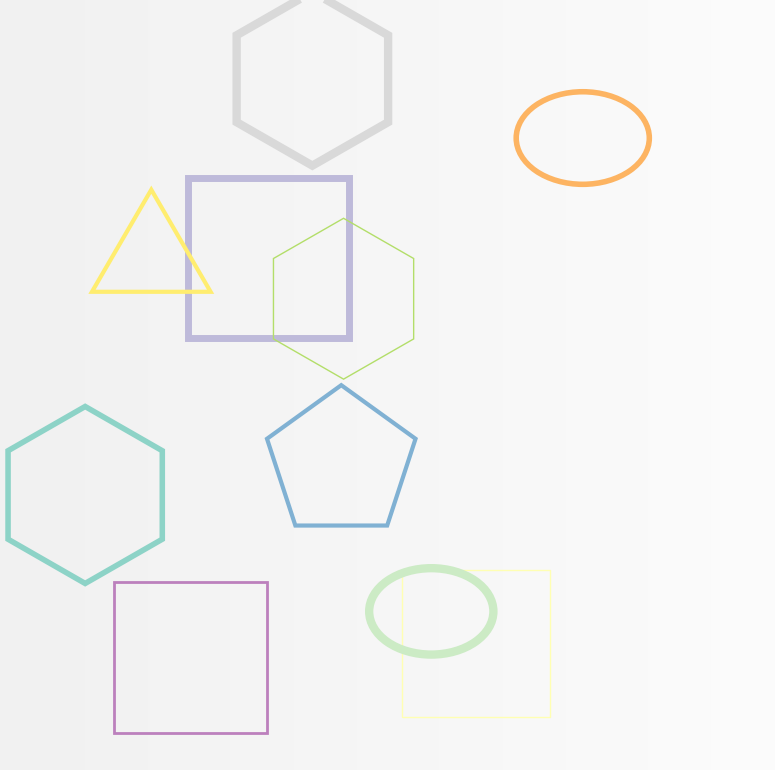[{"shape": "hexagon", "thickness": 2, "radius": 0.57, "center": [0.11, 0.357]}, {"shape": "square", "thickness": 0.5, "radius": 0.48, "center": [0.614, 0.165]}, {"shape": "square", "thickness": 2.5, "radius": 0.52, "center": [0.347, 0.665]}, {"shape": "pentagon", "thickness": 1.5, "radius": 0.5, "center": [0.44, 0.399]}, {"shape": "oval", "thickness": 2, "radius": 0.43, "center": [0.752, 0.821]}, {"shape": "hexagon", "thickness": 0.5, "radius": 0.52, "center": [0.443, 0.612]}, {"shape": "hexagon", "thickness": 3, "radius": 0.56, "center": [0.403, 0.898]}, {"shape": "square", "thickness": 1, "radius": 0.49, "center": [0.246, 0.146]}, {"shape": "oval", "thickness": 3, "radius": 0.4, "center": [0.556, 0.206]}, {"shape": "triangle", "thickness": 1.5, "radius": 0.44, "center": [0.195, 0.665]}]